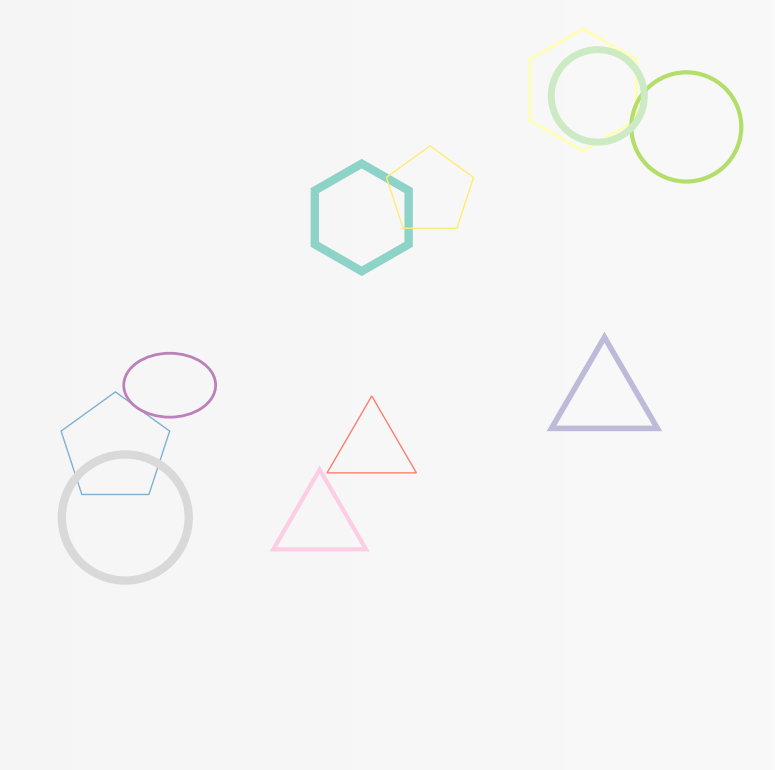[{"shape": "hexagon", "thickness": 3, "radius": 0.35, "center": [0.467, 0.718]}, {"shape": "hexagon", "thickness": 1, "radius": 0.4, "center": [0.752, 0.883]}, {"shape": "triangle", "thickness": 2, "radius": 0.39, "center": [0.78, 0.483]}, {"shape": "triangle", "thickness": 0.5, "radius": 0.33, "center": [0.48, 0.419]}, {"shape": "pentagon", "thickness": 0.5, "radius": 0.37, "center": [0.149, 0.417]}, {"shape": "circle", "thickness": 1.5, "radius": 0.35, "center": [0.886, 0.835]}, {"shape": "triangle", "thickness": 1.5, "radius": 0.35, "center": [0.412, 0.321]}, {"shape": "circle", "thickness": 3, "radius": 0.41, "center": [0.162, 0.328]}, {"shape": "oval", "thickness": 1, "radius": 0.3, "center": [0.219, 0.5]}, {"shape": "circle", "thickness": 2.5, "radius": 0.3, "center": [0.771, 0.875]}, {"shape": "pentagon", "thickness": 0.5, "radius": 0.3, "center": [0.555, 0.751]}]